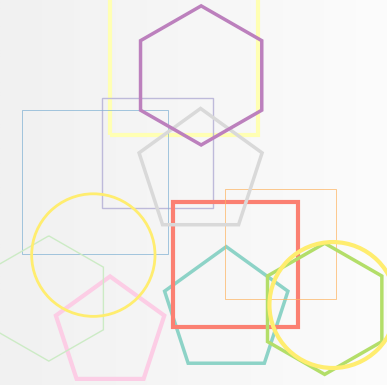[{"shape": "pentagon", "thickness": 2.5, "radius": 0.84, "center": [0.584, 0.192]}, {"shape": "square", "thickness": 3, "radius": 0.96, "center": [0.475, 0.841]}, {"shape": "square", "thickness": 1, "radius": 0.71, "center": [0.407, 0.603]}, {"shape": "square", "thickness": 3, "radius": 0.81, "center": [0.608, 0.312]}, {"shape": "square", "thickness": 0.5, "radius": 0.94, "center": [0.245, 0.527]}, {"shape": "square", "thickness": 0.5, "radius": 0.72, "center": [0.723, 0.366]}, {"shape": "hexagon", "thickness": 2.5, "radius": 0.85, "center": [0.838, 0.198]}, {"shape": "pentagon", "thickness": 3, "radius": 0.74, "center": [0.284, 0.135]}, {"shape": "pentagon", "thickness": 2.5, "radius": 0.83, "center": [0.518, 0.551]}, {"shape": "hexagon", "thickness": 2.5, "radius": 0.9, "center": [0.519, 0.804]}, {"shape": "hexagon", "thickness": 1, "radius": 0.81, "center": [0.126, 0.225]}, {"shape": "circle", "thickness": 3, "radius": 0.82, "center": [0.859, 0.208]}, {"shape": "circle", "thickness": 2, "radius": 0.8, "center": [0.241, 0.337]}]